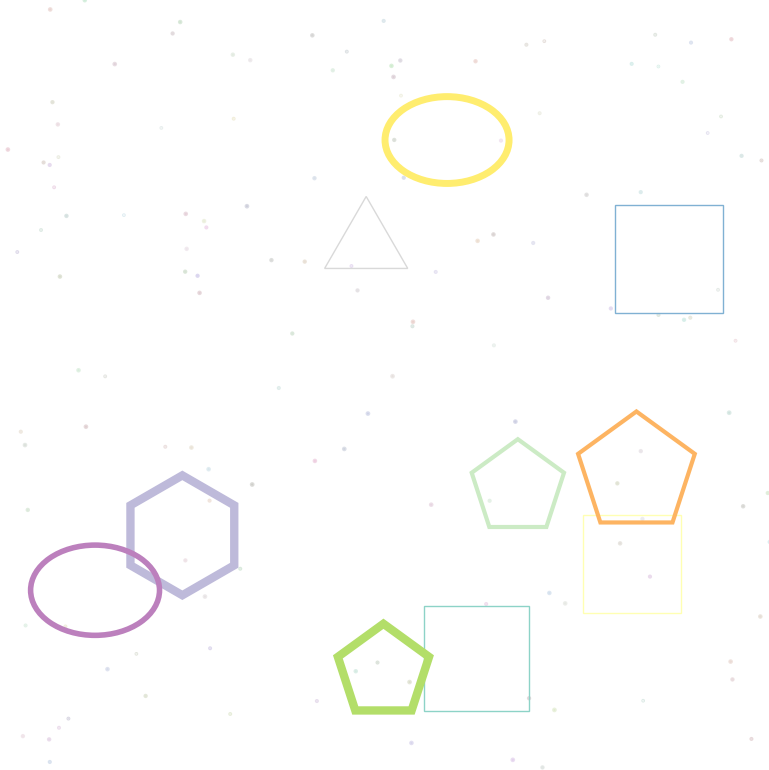[{"shape": "square", "thickness": 0.5, "radius": 0.34, "center": [0.619, 0.145]}, {"shape": "square", "thickness": 0.5, "radius": 0.32, "center": [0.821, 0.268]}, {"shape": "hexagon", "thickness": 3, "radius": 0.39, "center": [0.237, 0.305]}, {"shape": "square", "thickness": 0.5, "radius": 0.35, "center": [0.869, 0.663]}, {"shape": "pentagon", "thickness": 1.5, "radius": 0.4, "center": [0.827, 0.386]}, {"shape": "pentagon", "thickness": 3, "radius": 0.31, "center": [0.498, 0.128]}, {"shape": "triangle", "thickness": 0.5, "radius": 0.31, "center": [0.476, 0.683]}, {"shape": "oval", "thickness": 2, "radius": 0.42, "center": [0.123, 0.233]}, {"shape": "pentagon", "thickness": 1.5, "radius": 0.32, "center": [0.673, 0.367]}, {"shape": "oval", "thickness": 2.5, "radius": 0.4, "center": [0.581, 0.818]}]